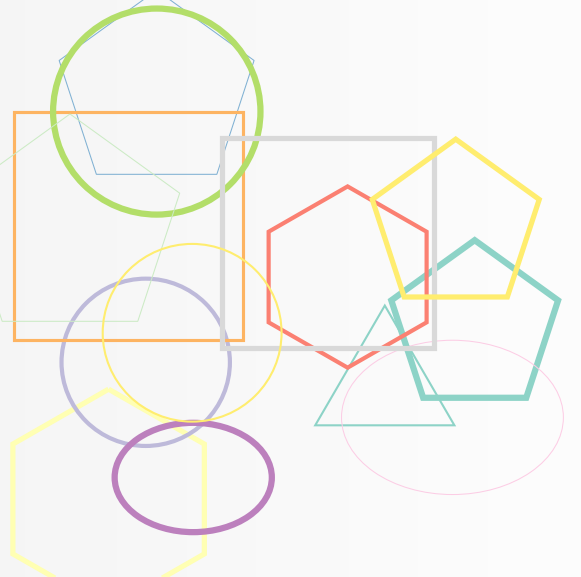[{"shape": "pentagon", "thickness": 3, "radius": 0.75, "center": [0.817, 0.432]}, {"shape": "triangle", "thickness": 1, "radius": 0.69, "center": [0.662, 0.332]}, {"shape": "hexagon", "thickness": 2.5, "radius": 0.95, "center": [0.187, 0.135]}, {"shape": "circle", "thickness": 2, "radius": 0.72, "center": [0.251, 0.372]}, {"shape": "hexagon", "thickness": 2, "radius": 0.78, "center": [0.598, 0.519]}, {"shape": "pentagon", "thickness": 0.5, "radius": 0.88, "center": [0.269, 0.84]}, {"shape": "square", "thickness": 1.5, "radius": 0.99, "center": [0.221, 0.608]}, {"shape": "circle", "thickness": 3, "radius": 0.89, "center": [0.27, 0.806]}, {"shape": "oval", "thickness": 0.5, "radius": 0.95, "center": [0.778, 0.276]}, {"shape": "square", "thickness": 2.5, "radius": 0.91, "center": [0.564, 0.578]}, {"shape": "oval", "thickness": 3, "radius": 0.68, "center": [0.332, 0.172]}, {"shape": "pentagon", "thickness": 0.5, "radius": 0.99, "center": [0.12, 0.603]}, {"shape": "circle", "thickness": 1, "radius": 0.77, "center": [0.331, 0.423]}, {"shape": "pentagon", "thickness": 2.5, "radius": 0.76, "center": [0.784, 0.607]}]